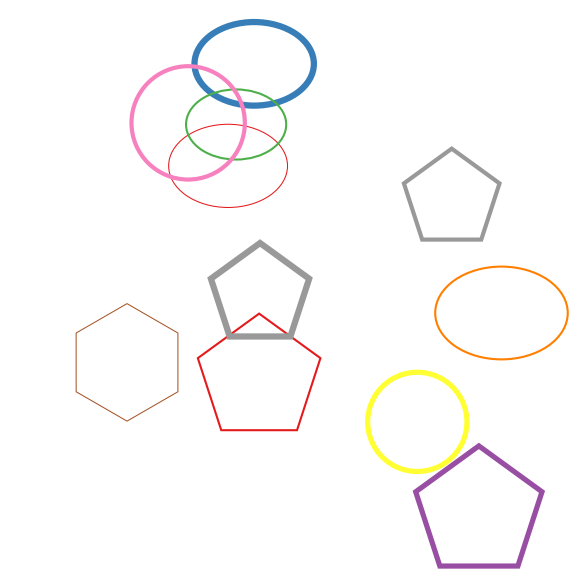[{"shape": "oval", "thickness": 0.5, "radius": 0.51, "center": [0.395, 0.712]}, {"shape": "pentagon", "thickness": 1, "radius": 0.56, "center": [0.449, 0.344]}, {"shape": "oval", "thickness": 3, "radius": 0.52, "center": [0.44, 0.889]}, {"shape": "oval", "thickness": 1, "radius": 0.43, "center": [0.409, 0.784]}, {"shape": "pentagon", "thickness": 2.5, "radius": 0.57, "center": [0.829, 0.112]}, {"shape": "oval", "thickness": 1, "radius": 0.57, "center": [0.868, 0.457]}, {"shape": "circle", "thickness": 2.5, "radius": 0.43, "center": [0.723, 0.269]}, {"shape": "hexagon", "thickness": 0.5, "radius": 0.51, "center": [0.22, 0.372]}, {"shape": "circle", "thickness": 2, "radius": 0.49, "center": [0.326, 0.786]}, {"shape": "pentagon", "thickness": 3, "radius": 0.45, "center": [0.45, 0.489]}, {"shape": "pentagon", "thickness": 2, "radius": 0.44, "center": [0.782, 0.655]}]